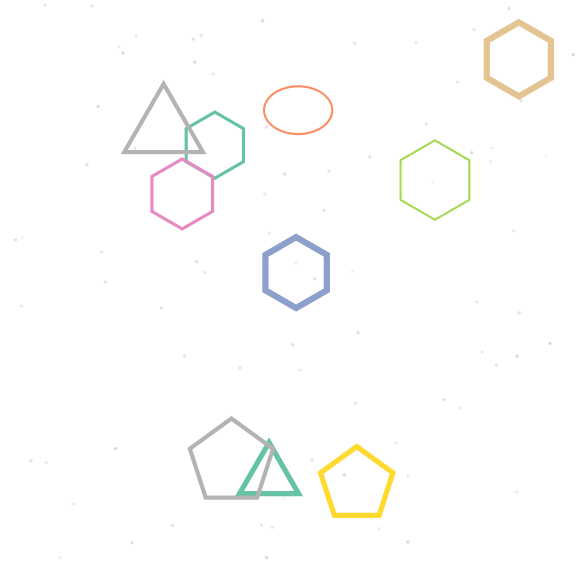[{"shape": "triangle", "thickness": 2.5, "radius": 0.3, "center": [0.466, 0.174]}, {"shape": "hexagon", "thickness": 1.5, "radius": 0.29, "center": [0.372, 0.748]}, {"shape": "oval", "thickness": 1, "radius": 0.3, "center": [0.516, 0.808]}, {"shape": "hexagon", "thickness": 3, "radius": 0.31, "center": [0.513, 0.527]}, {"shape": "hexagon", "thickness": 1.5, "radius": 0.3, "center": [0.316, 0.663]}, {"shape": "hexagon", "thickness": 1, "radius": 0.34, "center": [0.753, 0.687]}, {"shape": "pentagon", "thickness": 2.5, "radius": 0.33, "center": [0.618, 0.16]}, {"shape": "hexagon", "thickness": 3, "radius": 0.32, "center": [0.898, 0.896]}, {"shape": "pentagon", "thickness": 2, "radius": 0.38, "center": [0.401, 0.199]}, {"shape": "triangle", "thickness": 2, "radius": 0.39, "center": [0.283, 0.775]}]